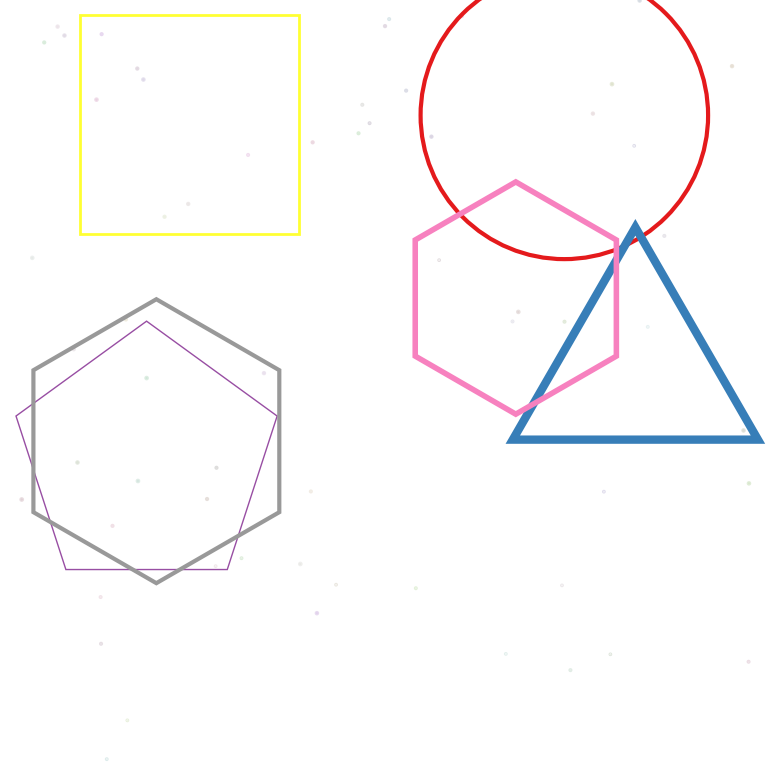[{"shape": "circle", "thickness": 1.5, "radius": 0.93, "center": [0.733, 0.85]}, {"shape": "triangle", "thickness": 3, "radius": 0.92, "center": [0.825, 0.521]}, {"shape": "pentagon", "thickness": 0.5, "radius": 0.89, "center": [0.19, 0.405]}, {"shape": "square", "thickness": 1, "radius": 0.71, "center": [0.246, 0.838]}, {"shape": "hexagon", "thickness": 2, "radius": 0.75, "center": [0.67, 0.613]}, {"shape": "hexagon", "thickness": 1.5, "radius": 0.92, "center": [0.203, 0.427]}]